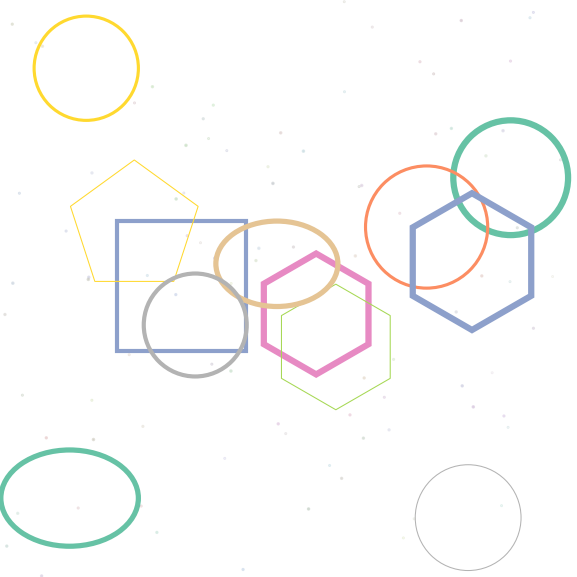[{"shape": "oval", "thickness": 2.5, "radius": 0.6, "center": [0.121, 0.137]}, {"shape": "circle", "thickness": 3, "radius": 0.5, "center": [0.884, 0.691]}, {"shape": "circle", "thickness": 1.5, "radius": 0.53, "center": [0.739, 0.606]}, {"shape": "square", "thickness": 2, "radius": 0.56, "center": [0.314, 0.504]}, {"shape": "hexagon", "thickness": 3, "radius": 0.59, "center": [0.817, 0.546]}, {"shape": "hexagon", "thickness": 3, "radius": 0.52, "center": [0.547, 0.455]}, {"shape": "hexagon", "thickness": 0.5, "radius": 0.54, "center": [0.582, 0.398]}, {"shape": "pentagon", "thickness": 0.5, "radius": 0.58, "center": [0.233, 0.606]}, {"shape": "circle", "thickness": 1.5, "radius": 0.45, "center": [0.149, 0.881]}, {"shape": "oval", "thickness": 2.5, "radius": 0.53, "center": [0.479, 0.542]}, {"shape": "circle", "thickness": 2, "radius": 0.45, "center": [0.338, 0.436]}, {"shape": "circle", "thickness": 0.5, "radius": 0.46, "center": [0.811, 0.103]}]